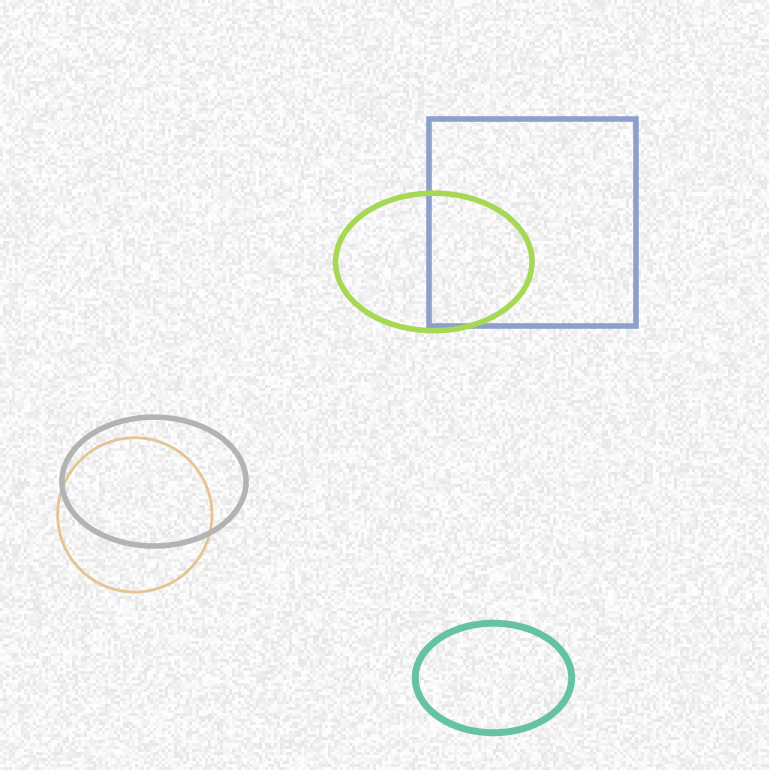[{"shape": "oval", "thickness": 2.5, "radius": 0.51, "center": [0.641, 0.12]}, {"shape": "square", "thickness": 2, "radius": 0.67, "center": [0.692, 0.711]}, {"shape": "oval", "thickness": 2, "radius": 0.64, "center": [0.563, 0.66]}, {"shape": "circle", "thickness": 1, "radius": 0.5, "center": [0.175, 0.331]}, {"shape": "oval", "thickness": 2, "radius": 0.6, "center": [0.2, 0.375]}]